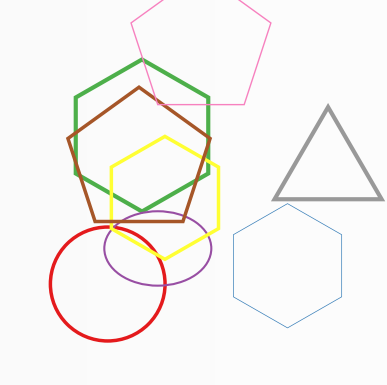[{"shape": "circle", "thickness": 2.5, "radius": 0.74, "center": [0.278, 0.262]}, {"shape": "hexagon", "thickness": 0.5, "radius": 0.81, "center": [0.742, 0.31]}, {"shape": "hexagon", "thickness": 3, "radius": 0.99, "center": [0.366, 0.648]}, {"shape": "oval", "thickness": 1.5, "radius": 0.69, "center": [0.407, 0.355]}, {"shape": "hexagon", "thickness": 2.5, "radius": 0.8, "center": [0.426, 0.486]}, {"shape": "pentagon", "thickness": 2.5, "radius": 0.96, "center": [0.359, 0.581]}, {"shape": "pentagon", "thickness": 1, "radius": 0.95, "center": [0.519, 0.882]}, {"shape": "triangle", "thickness": 3, "radius": 0.8, "center": [0.847, 0.562]}]